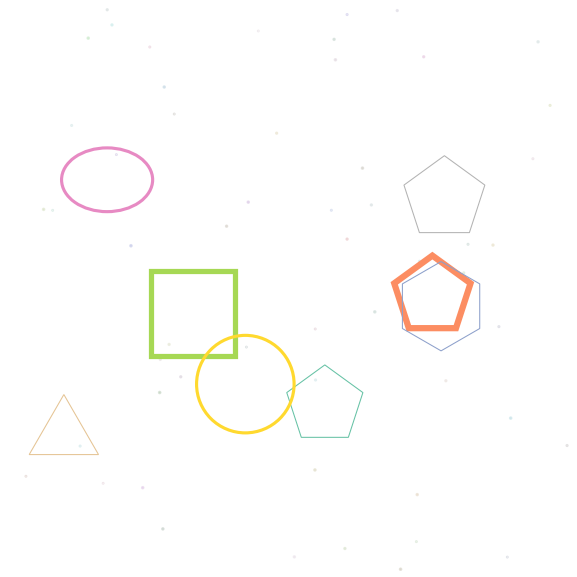[{"shape": "pentagon", "thickness": 0.5, "radius": 0.35, "center": [0.562, 0.298]}, {"shape": "pentagon", "thickness": 3, "radius": 0.35, "center": [0.749, 0.487]}, {"shape": "hexagon", "thickness": 0.5, "radius": 0.39, "center": [0.764, 0.469]}, {"shape": "oval", "thickness": 1.5, "radius": 0.39, "center": [0.185, 0.688]}, {"shape": "square", "thickness": 2.5, "radius": 0.37, "center": [0.334, 0.456]}, {"shape": "circle", "thickness": 1.5, "radius": 0.42, "center": [0.425, 0.334]}, {"shape": "triangle", "thickness": 0.5, "radius": 0.35, "center": [0.111, 0.247]}, {"shape": "pentagon", "thickness": 0.5, "radius": 0.37, "center": [0.77, 0.656]}]